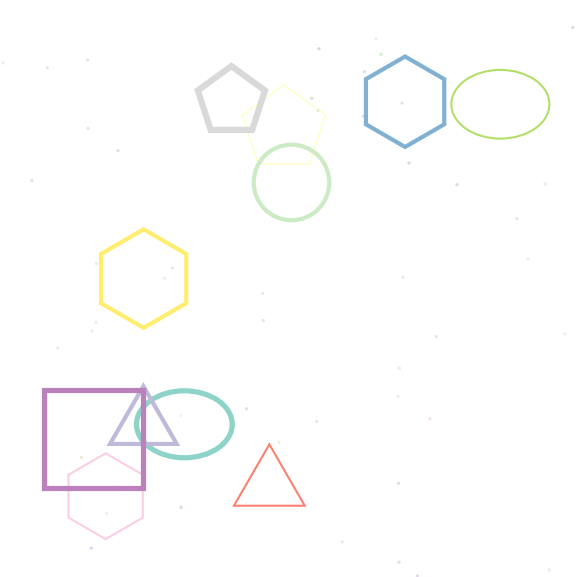[{"shape": "oval", "thickness": 2.5, "radius": 0.41, "center": [0.319, 0.264]}, {"shape": "pentagon", "thickness": 0.5, "radius": 0.38, "center": [0.492, 0.776]}, {"shape": "triangle", "thickness": 2, "radius": 0.33, "center": [0.248, 0.264]}, {"shape": "triangle", "thickness": 1, "radius": 0.35, "center": [0.466, 0.159]}, {"shape": "hexagon", "thickness": 2, "radius": 0.39, "center": [0.701, 0.823]}, {"shape": "oval", "thickness": 1, "radius": 0.42, "center": [0.866, 0.819]}, {"shape": "hexagon", "thickness": 1, "radius": 0.37, "center": [0.183, 0.14]}, {"shape": "pentagon", "thickness": 3, "radius": 0.31, "center": [0.401, 0.824]}, {"shape": "square", "thickness": 2.5, "radius": 0.43, "center": [0.162, 0.239]}, {"shape": "circle", "thickness": 2, "radius": 0.33, "center": [0.505, 0.683]}, {"shape": "hexagon", "thickness": 2, "radius": 0.43, "center": [0.249, 0.517]}]